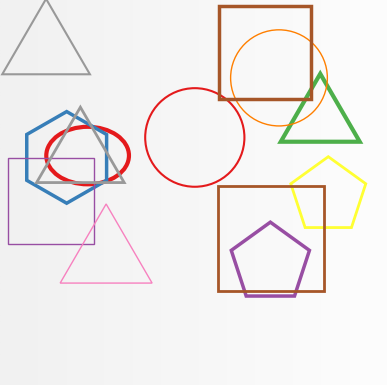[{"shape": "circle", "thickness": 1.5, "radius": 0.64, "center": [0.503, 0.643]}, {"shape": "oval", "thickness": 3, "radius": 0.53, "center": [0.226, 0.596]}, {"shape": "hexagon", "thickness": 2.5, "radius": 0.59, "center": [0.172, 0.591]}, {"shape": "triangle", "thickness": 3, "radius": 0.59, "center": [0.826, 0.691]}, {"shape": "pentagon", "thickness": 2.5, "radius": 0.53, "center": [0.698, 0.317]}, {"shape": "square", "thickness": 1, "radius": 0.56, "center": [0.131, 0.477]}, {"shape": "circle", "thickness": 1, "radius": 0.62, "center": [0.72, 0.798]}, {"shape": "pentagon", "thickness": 2, "radius": 0.51, "center": [0.847, 0.491]}, {"shape": "square", "thickness": 2, "radius": 0.68, "center": [0.7, 0.381]}, {"shape": "square", "thickness": 2.5, "radius": 0.6, "center": [0.684, 0.863]}, {"shape": "triangle", "thickness": 1, "radius": 0.68, "center": [0.274, 0.333]}, {"shape": "triangle", "thickness": 2, "radius": 0.65, "center": [0.207, 0.591]}, {"shape": "triangle", "thickness": 1.5, "radius": 0.65, "center": [0.119, 0.872]}]